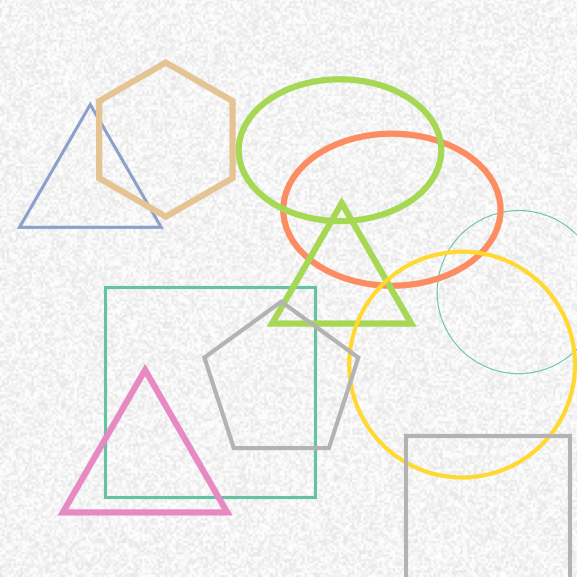[{"shape": "circle", "thickness": 0.5, "radius": 0.71, "center": [0.898, 0.493]}, {"shape": "square", "thickness": 1.5, "radius": 0.91, "center": [0.363, 0.32]}, {"shape": "oval", "thickness": 3, "radius": 0.94, "center": [0.679, 0.636]}, {"shape": "triangle", "thickness": 1.5, "radius": 0.71, "center": [0.156, 0.676]}, {"shape": "triangle", "thickness": 3, "radius": 0.82, "center": [0.251, 0.194]}, {"shape": "triangle", "thickness": 3, "radius": 0.7, "center": [0.592, 0.508]}, {"shape": "oval", "thickness": 3, "radius": 0.88, "center": [0.589, 0.739]}, {"shape": "circle", "thickness": 2, "radius": 0.98, "center": [0.8, 0.368]}, {"shape": "hexagon", "thickness": 3, "radius": 0.67, "center": [0.287, 0.757]}, {"shape": "pentagon", "thickness": 2, "radius": 0.7, "center": [0.487, 0.337]}, {"shape": "square", "thickness": 2, "radius": 0.71, "center": [0.844, 0.103]}]